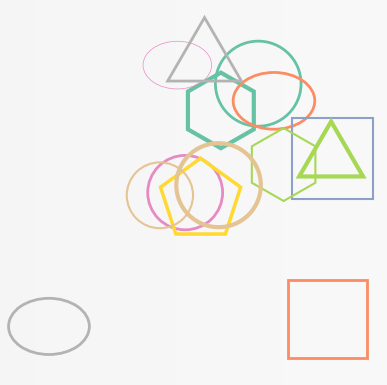[{"shape": "hexagon", "thickness": 3, "radius": 0.49, "center": [0.57, 0.713]}, {"shape": "circle", "thickness": 2, "radius": 0.55, "center": [0.666, 0.783]}, {"shape": "square", "thickness": 2, "radius": 0.51, "center": [0.844, 0.171]}, {"shape": "oval", "thickness": 2, "radius": 0.53, "center": [0.707, 0.738]}, {"shape": "square", "thickness": 1.5, "radius": 0.52, "center": [0.857, 0.588]}, {"shape": "oval", "thickness": 0.5, "radius": 0.44, "center": [0.458, 0.831]}, {"shape": "circle", "thickness": 2, "radius": 0.48, "center": [0.478, 0.5]}, {"shape": "hexagon", "thickness": 1.5, "radius": 0.47, "center": [0.732, 0.573]}, {"shape": "triangle", "thickness": 3, "radius": 0.48, "center": [0.855, 0.589]}, {"shape": "pentagon", "thickness": 2.5, "radius": 0.54, "center": [0.518, 0.48]}, {"shape": "circle", "thickness": 1.5, "radius": 0.43, "center": [0.413, 0.493]}, {"shape": "circle", "thickness": 3, "radius": 0.55, "center": [0.564, 0.519]}, {"shape": "oval", "thickness": 2, "radius": 0.52, "center": [0.126, 0.152]}, {"shape": "triangle", "thickness": 2, "radius": 0.55, "center": [0.528, 0.844]}]